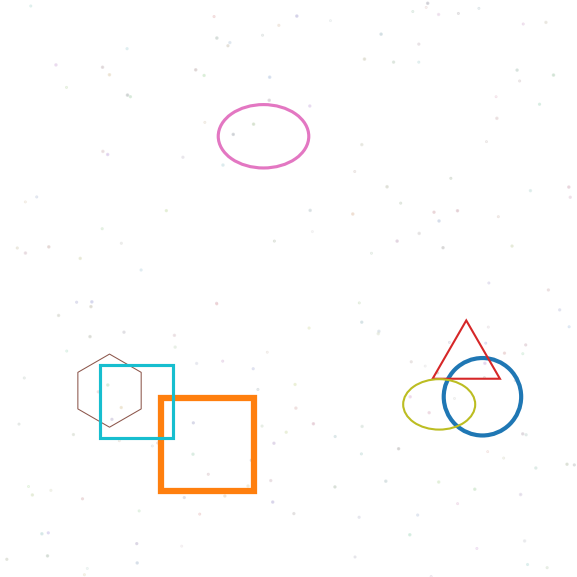[{"shape": "circle", "thickness": 2, "radius": 0.34, "center": [0.835, 0.312]}, {"shape": "square", "thickness": 3, "radius": 0.4, "center": [0.359, 0.229]}, {"shape": "triangle", "thickness": 1, "radius": 0.34, "center": [0.807, 0.377]}, {"shape": "hexagon", "thickness": 0.5, "radius": 0.32, "center": [0.19, 0.323]}, {"shape": "oval", "thickness": 1.5, "radius": 0.39, "center": [0.456, 0.763]}, {"shape": "oval", "thickness": 1, "radius": 0.31, "center": [0.761, 0.299]}, {"shape": "square", "thickness": 1.5, "radius": 0.32, "center": [0.237, 0.303]}]